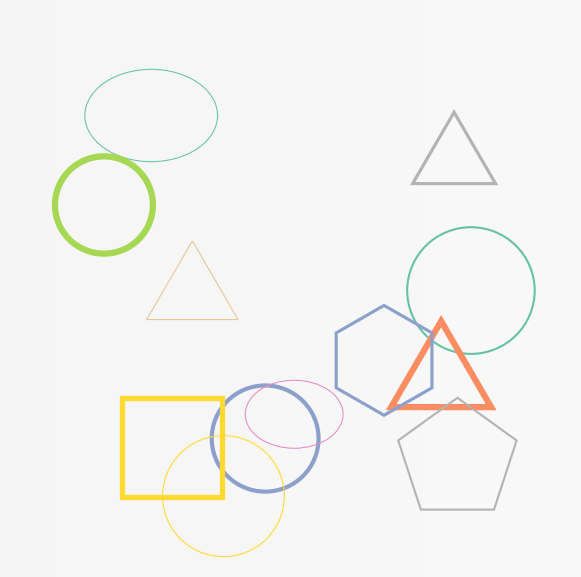[{"shape": "circle", "thickness": 1, "radius": 0.55, "center": [0.81, 0.496]}, {"shape": "oval", "thickness": 0.5, "radius": 0.57, "center": [0.26, 0.799]}, {"shape": "triangle", "thickness": 3, "radius": 0.5, "center": [0.759, 0.344]}, {"shape": "hexagon", "thickness": 1.5, "radius": 0.48, "center": [0.661, 0.375]}, {"shape": "circle", "thickness": 2, "radius": 0.46, "center": [0.456, 0.24]}, {"shape": "oval", "thickness": 0.5, "radius": 0.42, "center": [0.506, 0.282]}, {"shape": "circle", "thickness": 3, "radius": 0.42, "center": [0.179, 0.644]}, {"shape": "circle", "thickness": 0.5, "radius": 0.52, "center": [0.384, 0.14]}, {"shape": "square", "thickness": 2.5, "radius": 0.43, "center": [0.296, 0.224]}, {"shape": "triangle", "thickness": 0.5, "radius": 0.45, "center": [0.331, 0.491]}, {"shape": "pentagon", "thickness": 1, "radius": 0.54, "center": [0.787, 0.203]}, {"shape": "triangle", "thickness": 1.5, "radius": 0.41, "center": [0.781, 0.722]}]